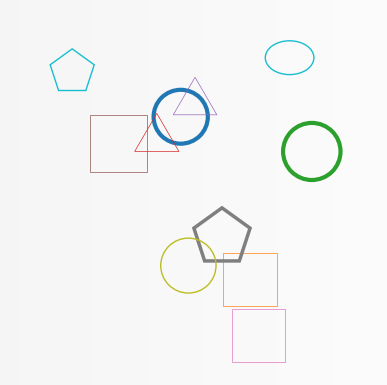[{"shape": "circle", "thickness": 3, "radius": 0.35, "center": [0.466, 0.697]}, {"shape": "square", "thickness": 0.5, "radius": 0.35, "center": [0.645, 0.274]}, {"shape": "circle", "thickness": 3, "radius": 0.37, "center": [0.805, 0.607]}, {"shape": "triangle", "thickness": 0.5, "radius": 0.33, "center": [0.405, 0.64]}, {"shape": "triangle", "thickness": 0.5, "radius": 0.33, "center": [0.503, 0.734]}, {"shape": "square", "thickness": 0.5, "radius": 0.37, "center": [0.306, 0.627]}, {"shape": "square", "thickness": 0.5, "radius": 0.35, "center": [0.667, 0.129]}, {"shape": "pentagon", "thickness": 2.5, "radius": 0.38, "center": [0.573, 0.384]}, {"shape": "circle", "thickness": 1, "radius": 0.36, "center": [0.486, 0.31]}, {"shape": "oval", "thickness": 1, "radius": 0.31, "center": [0.747, 0.85]}, {"shape": "pentagon", "thickness": 1, "radius": 0.3, "center": [0.186, 0.813]}]